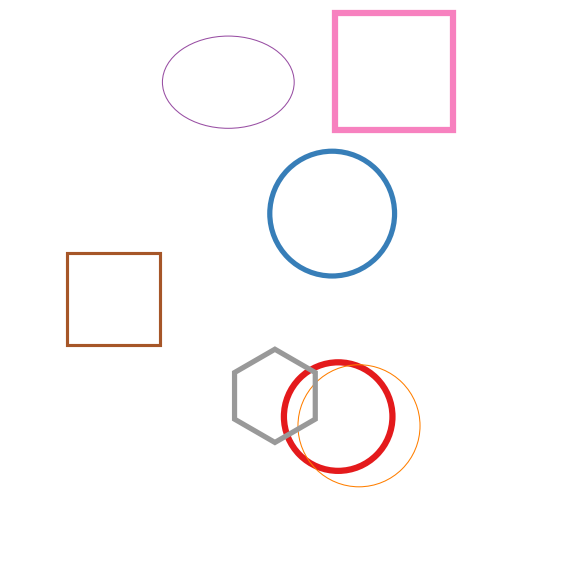[{"shape": "circle", "thickness": 3, "radius": 0.47, "center": [0.586, 0.278]}, {"shape": "circle", "thickness": 2.5, "radius": 0.54, "center": [0.575, 0.629]}, {"shape": "oval", "thickness": 0.5, "radius": 0.57, "center": [0.395, 0.857]}, {"shape": "circle", "thickness": 0.5, "radius": 0.53, "center": [0.622, 0.262]}, {"shape": "square", "thickness": 1.5, "radius": 0.4, "center": [0.196, 0.481]}, {"shape": "square", "thickness": 3, "radius": 0.51, "center": [0.682, 0.876]}, {"shape": "hexagon", "thickness": 2.5, "radius": 0.4, "center": [0.476, 0.314]}]